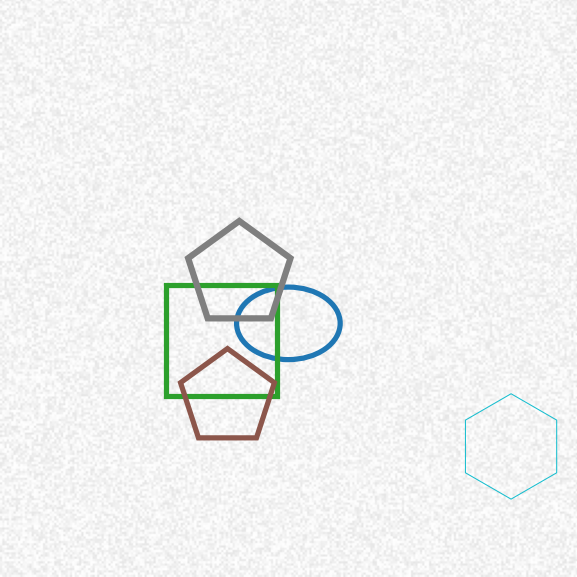[{"shape": "oval", "thickness": 2.5, "radius": 0.45, "center": [0.499, 0.439]}, {"shape": "square", "thickness": 2.5, "radius": 0.48, "center": [0.384, 0.409]}, {"shape": "pentagon", "thickness": 2.5, "radius": 0.43, "center": [0.394, 0.31]}, {"shape": "pentagon", "thickness": 3, "radius": 0.47, "center": [0.414, 0.523]}, {"shape": "hexagon", "thickness": 0.5, "radius": 0.46, "center": [0.885, 0.226]}]